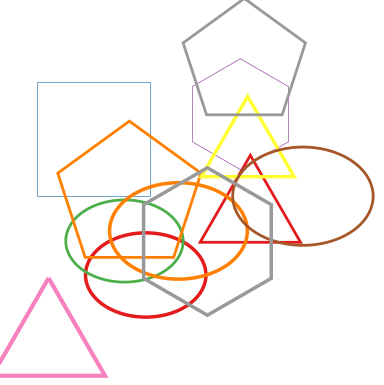[{"shape": "triangle", "thickness": 2, "radius": 0.75, "center": [0.65, 0.446]}, {"shape": "oval", "thickness": 2.5, "radius": 0.78, "center": [0.379, 0.286]}, {"shape": "square", "thickness": 0.5, "radius": 0.73, "center": [0.242, 0.639]}, {"shape": "oval", "thickness": 2, "radius": 0.76, "center": [0.323, 0.374]}, {"shape": "hexagon", "thickness": 0.5, "radius": 0.72, "center": [0.624, 0.703]}, {"shape": "oval", "thickness": 2.5, "radius": 0.89, "center": [0.464, 0.4]}, {"shape": "pentagon", "thickness": 2, "radius": 0.98, "center": [0.336, 0.49]}, {"shape": "triangle", "thickness": 2.5, "radius": 0.7, "center": [0.643, 0.611]}, {"shape": "oval", "thickness": 2, "radius": 0.91, "center": [0.787, 0.49]}, {"shape": "triangle", "thickness": 3, "radius": 0.85, "center": [0.126, 0.109]}, {"shape": "hexagon", "thickness": 2.5, "radius": 0.96, "center": [0.539, 0.373]}, {"shape": "pentagon", "thickness": 2, "radius": 0.84, "center": [0.635, 0.837]}]